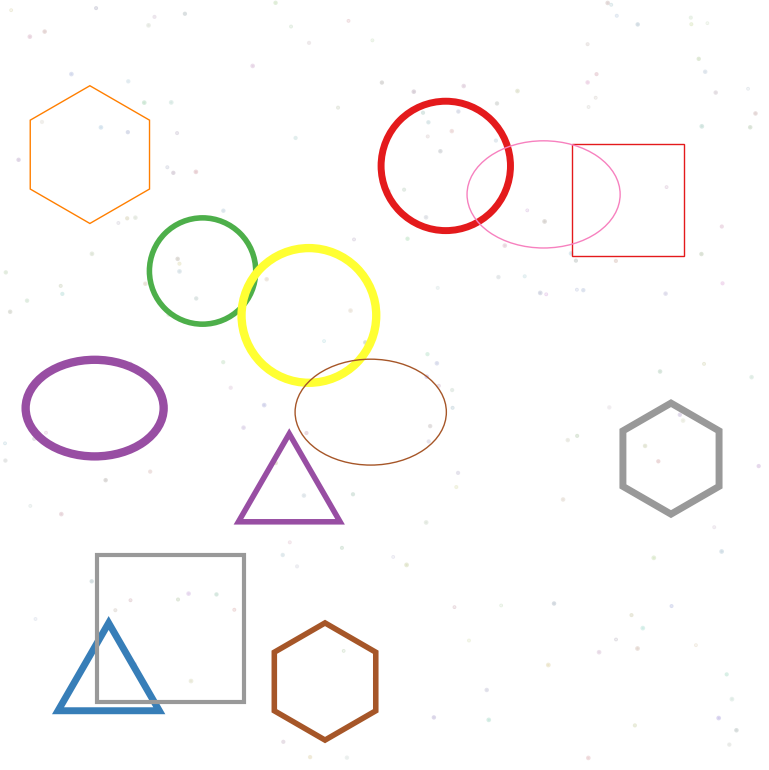[{"shape": "circle", "thickness": 2.5, "radius": 0.42, "center": [0.579, 0.785]}, {"shape": "square", "thickness": 0.5, "radius": 0.36, "center": [0.815, 0.74]}, {"shape": "triangle", "thickness": 2.5, "radius": 0.38, "center": [0.141, 0.115]}, {"shape": "circle", "thickness": 2, "radius": 0.35, "center": [0.263, 0.648]}, {"shape": "triangle", "thickness": 2, "radius": 0.38, "center": [0.376, 0.36]}, {"shape": "oval", "thickness": 3, "radius": 0.45, "center": [0.123, 0.47]}, {"shape": "hexagon", "thickness": 0.5, "radius": 0.45, "center": [0.117, 0.799]}, {"shape": "circle", "thickness": 3, "radius": 0.44, "center": [0.401, 0.59]}, {"shape": "hexagon", "thickness": 2, "radius": 0.38, "center": [0.422, 0.115]}, {"shape": "oval", "thickness": 0.5, "radius": 0.49, "center": [0.481, 0.465]}, {"shape": "oval", "thickness": 0.5, "radius": 0.5, "center": [0.706, 0.748]}, {"shape": "hexagon", "thickness": 2.5, "radius": 0.36, "center": [0.871, 0.404]}, {"shape": "square", "thickness": 1.5, "radius": 0.48, "center": [0.222, 0.184]}]